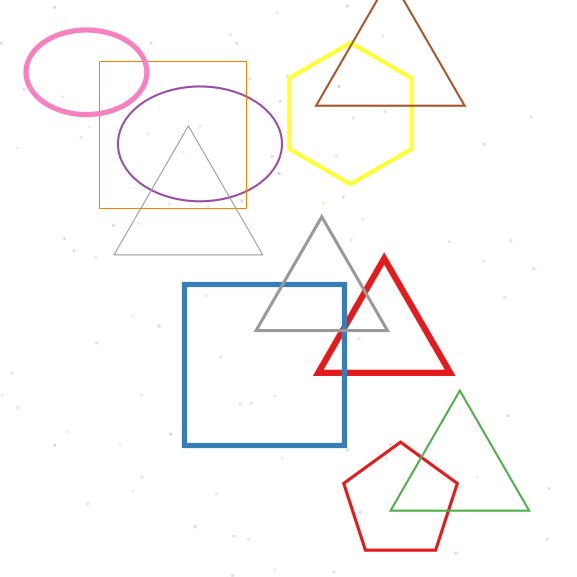[{"shape": "pentagon", "thickness": 1.5, "radius": 0.52, "center": [0.694, 0.13]}, {"shape": "triangle", "thickness": 3, "radius": 0.66, "center": [0.665, 0.42]}, {"shape": "square", "thickness": 2.5, "radius": 0.69, "center": [0.457, 0.368]}, {"shape": "triangle", "thickness": 1, "radius": 0.69, "center": [0.796, 0.184]}, {"shape": "oval", "thickness": 1, "radius": 0.71, "center": [0.346, 0.75]}, {"shape": "square", "thickness": 0.5, "radius": 0.64, "center": [0.299, 0.766]}, {"shape": "hexagon", "thickness": 2, "radius": 0.61, "center": [0.607, 0.803]}, {"shape": "triangle", "thickness": 1, "radius": 0.74, "center": [0.676, 0.89]}, {"shape": "oval", "thickness": 2.5, "radius": 0.52, "center": [0.15, 0.874]}, {"shape": "triangle", "thickness": 0.5, "radius": 0.74, "center": [0.326, 0.632]}, {"shape": "triangle", "thickness": 1.5, "radius": 0.66, "center": [0.557, 0.492]}]